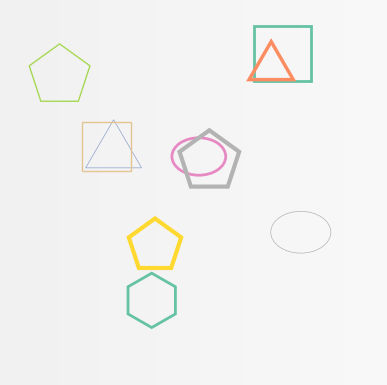[{"shape": "square", "thickness": 2, "radius": 0.36, "center": [0.729, 0.861]}, {"shape": "hexagon", "thickness": 2, "radius": 0.35, "center": [0.392, 0.22]}, {"shape": "triangle", "thickness": 2.5, "radius": 0.33, "center": [0.7, 0.826]}, {"shape": "triangle", "thickness": 0.5, "radius": 0.42, "center": [0.293, 0.606]}, {"shape": "oval", "thickness": 2, "radius": 0.35, "center": [0.513, 0.594]}, {"shape": "pentagon", "thickness": 1, "radius": 0.41, "center": [0.154, 0.804]}, {"shape": "pentagon", "thickness": 3, "radius": 0.36, "center": [0.4, 0.361]}, {"shape": "square", "thickness": 1, "radius": 0.32, "center": [0.275, 0.619]}, {"shape": "pentagon", "thickness": 3, "radius": 0.4, "center": [0.54, 0.581]}, {"shape": "oval", "thickness": 0.5, "radius": 0.39, "center": [0.776, 0.397]}]